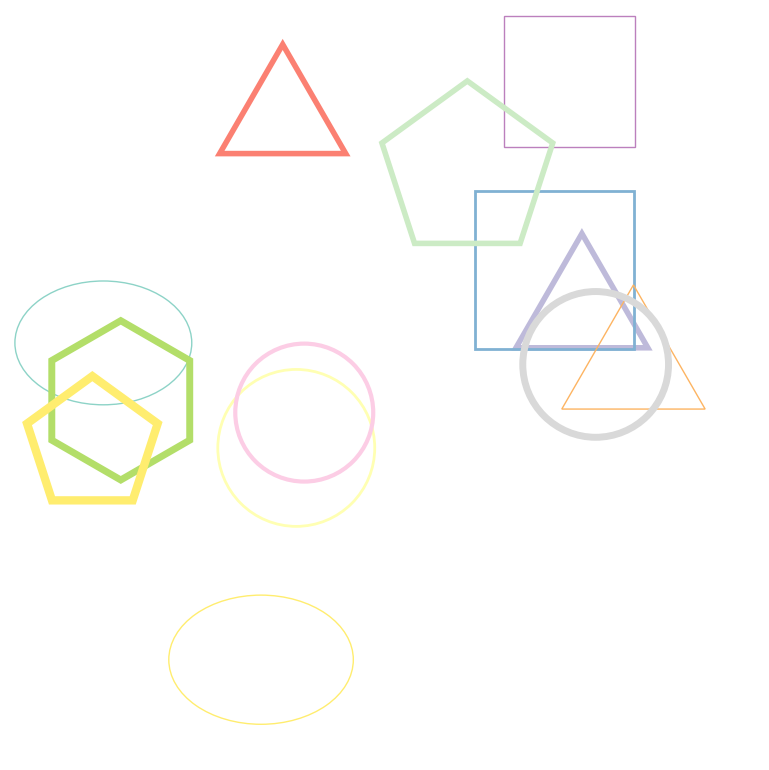[{"shape": "oval", "thickness": 0.5, "radius": 0.57, "center": [0.134, 0.555]}, {"shape": "circle", "thickness": 1, "radius": 0.51, "center": [0.385, 0.418]}, {"shape": "triangle", "thickness": 2, "radius": 0.49, "center": [0.756, 0.598]}, {"shape": "triangle", "thickness": 2, "radius": 0.47, "center": [0.367, 0.848]}, {"shape": "square", "thickness": 1, "radius": 0.51, "center": [0.72, 0.649]}, {"shape": "triangle", "thickness": 0.5, "radius": 0.54, "center": [0.823, 0.522]}, {"shape": "hexagon", "thickness": 2.5, "radius": 0.52, "center": [0.157, 0.48]}, {"shape": "circle", "thickness": 1.5, "radius": 0.45, "center": [0.395, 0.464]}, {"shape": "circle", "thickness": 2.5, "radius": 0.47, "center": [0.774, 0.527]}, {"shape": "square", "thickness": 0.5, "radius": 0.43, "center": [0.74, 0.895]}, {"shape": "pentagon", "thickness": 2, "radius": 0.58, "center": [0.607, 0.778]}, {"shape": "pentagon", "thickness": 3, "radius": 0.45, "center": [0.12, 0.422]}, {"shape": "oval", "thickness": 0.5, "radius": 0.6, "center": [0.339, 0.143]}]